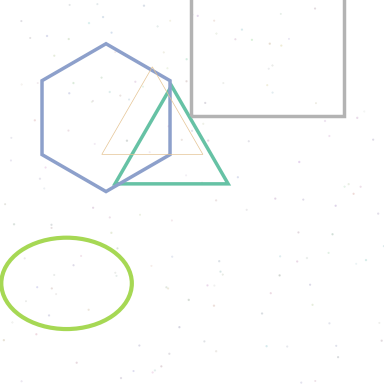[{"shape": "triangle", "thickness": 2.5, "radius": 0.85, "center": [0.446, 0.607]}, {"shape": "hexagon", "thickness": 2.5, "radius": 0.96, "center": [0.275, 0.694]}, {"shape": "oval", "thickness": 3, "radius": 0.85, "center": [0.173, 0.264]}, {"shape": "triangle", "thickness": 0.5, "radius": 0.76, "center": [0.396, 0.675]}, {"shape": "square", "thickness": 2.5, "radius": 0.99, "center": [0.694, 0.898]}]